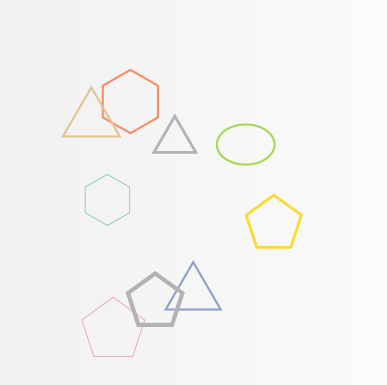[{"shape": "hexagon", "thickness": 0.5, "radius": 0.33, "center": [0.277, 0.481]}, {"shape": "hexagon", "thickness": 1.5, "radius": 0.41, "center": [0.337, 0.736]}, {"shape": "triangle", "thickness": 1.5, "radius": 0.41, "center": [0.499, 0.237]}, {"shape": "pentagon", "thickness": 0.5, "radius": 0.43, "center": [0.292, 0.143]}, {"shape": "oval", "thickness": 1.5, "radius": 0.37, "center": [0.634, 0.625]}, {"shape": "pentagon", "thickness": 2, "radius": 0.37, "center": [0.707, 0.418]}, {"shape": "triangle", "thickness": 1.5, "radius": 0.42, "center": [0.236, 0.688]}, {"shape": "pentagon", "thickness": 3, "radius": 0.37, "center": [0.401, 0.216]}, {"shape": "triangle", "thickness": 2, "radius": 0.31, "center": [0.451, 0.635]}]